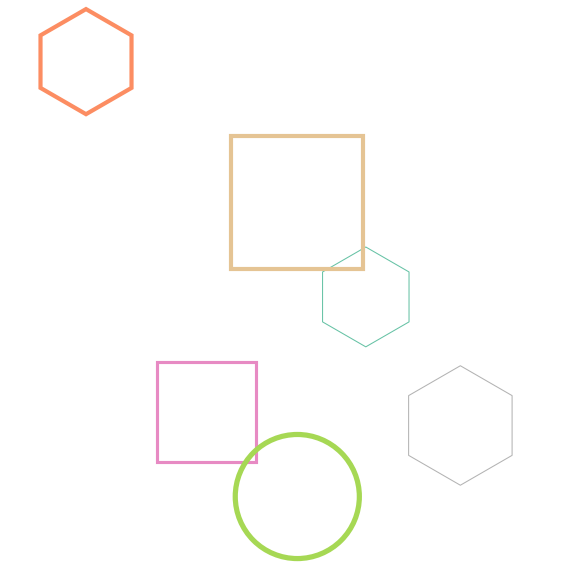[{"shape": "hexagon", "thickness": 0.5, "radius": 0.43, "center": [0.633, 0.485]}, {"shape": "hexagon", "thickness": 2, "radius": 0.45, "center": [0.149, 0.892]}, {"shape": "square", "thickness": 1.5, "radius": 0.43, "center": [0.357, 0.286]}, {"shape": "circle", "thickness": 2.5, "radius": 0.54, "center": [0.515, 0.139]}, {"shape": "square", "thickness": 2, "radius": 0.57, "center": [0.515, 0.649]}, {"shape": "hexagon", "thickness": 0.5, "radius": 0.52, "center": [0.797, 0.262]}]